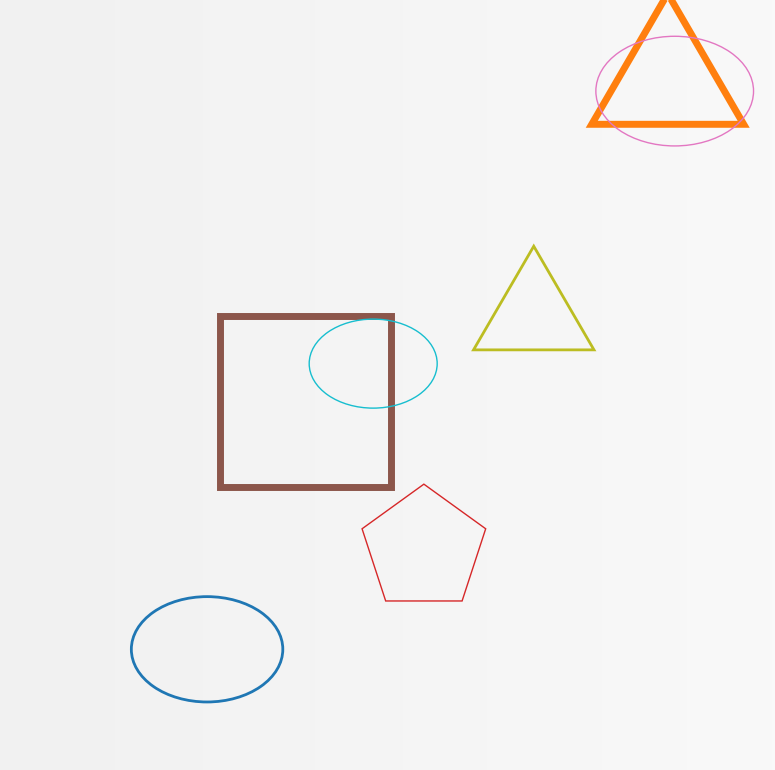[{"shape": "oval", "thickness": 1, "radius": 0.49, "center": [0.267, 0.157]}, {"shape": "triangle", "thickness": 2.5, "radius": 0.57, "center": [0.862, 0.895]}, {"shape": "pentagon", "thickness": 0.5, "radius": 0.42, "center": [0.547, 0.287]}, {"shape": "square", "thickness": 2.5, "radius": 0.55, "center": [0.394, 0.479]}, {"shape": "oval", "thickness": 0.5, "radius": 0.51, "center": [0.871, 0.882]}, {"shape": "triangle", "thickness": 1, "radius": 0.45, "center": [0.689, 0.59]}, {"shape": "oval", "thickness": 0.5, "radius": 0.41, "center": [0.482, 0.528]}]